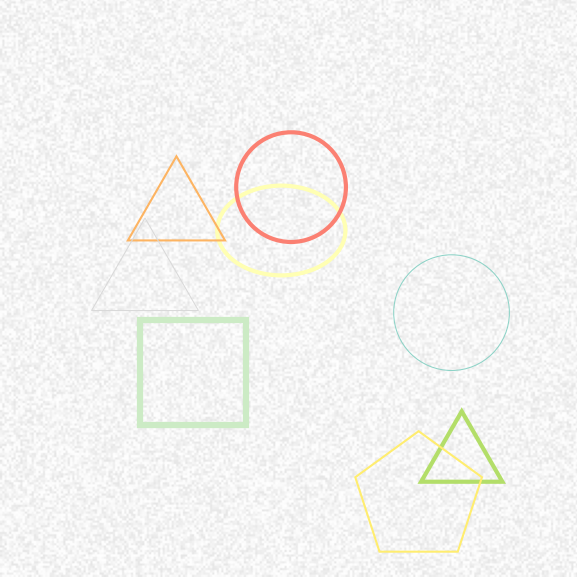[{"shape": "circle", "thickness": 0.5, "radius": 0.5, "center": [0.782, 0.458]}, {"shape": "oval", "thickness": 2, "radius": 0.56, "center": [0.487, 0.6]}, {"shape": "circle", "thickness": 2, "radius": 0.47, "center": [0.504, 0.675]}, {"shape": "triangle", "thickness": 1, "radius": 0.49, "center": [0.306, 0.631]}, {"shape": "triangle", "thickness": 2, "radius": 0.41, "center": [0.8, 0.206]}, {"shape": "triangle", "thickness": 0.5, "radius": 0.53, "center": [0.251, 0.515]}, {"shape": "square", "thickness": 3, "radius": 0.46, "center": [0.334, 0.355]}, {"shape": "pentagon", "thickness": 1, "radius": 0.58, "center": [0.725, 0.137]}]